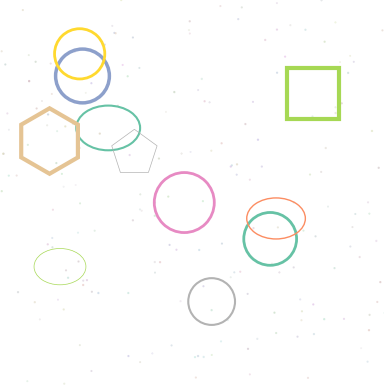[{"shape": "oval", "thickness": 1.5, "radius": 0.41, "center": [0.281, 0.668]}, {"shape": "circle", "thickness": 2, "radius": 0.34, "center": [0.702, 0.379]}, {"shape": "oval", "thickness": 1, "radius": 0.38, "center": [0.717, 0.433]}, {"shape": "circle", "thickness": 2.5, "radius": 0.35, "center": [0.214, 0.803]}, {"shape": "circle", "thickness": 2, "radius": 0.39, "center": [0.479, 0.474]}, {"shape": "oval", "thickness": 0.5, "radius": 0.34, "center": [0.156, 0.307]}, {"shape": "square", "thickness": 3, "radius": 0.33, "center": [0.813, 0.757]}, {"shape": "circle", "thickness": 2, "radius": 0.33, "center": [0.207, 0.86]}, {"shape": "hexagon", "thickness": 3, "radius": 0.43, "center": [0.129, 0.634]}, {"shape": "pentagon", "thickness": 0.5, "radius": 0.31, "center": [0.349, 0.602]}, {"shape": "circle", "thickness": 1.5, "radius": 0.3, "center": [0.55, 0.217]}]